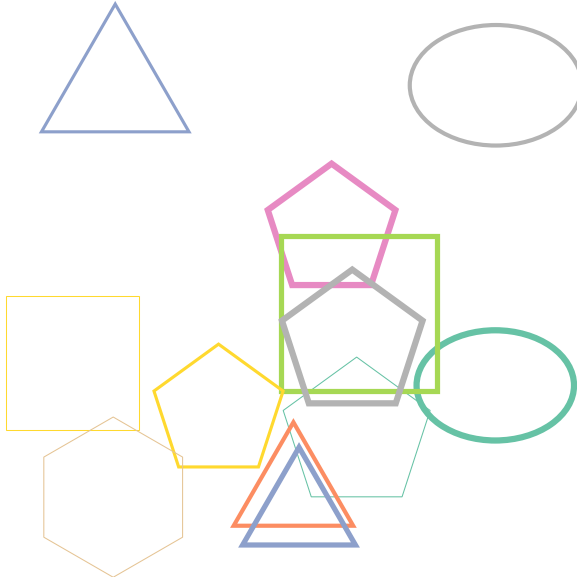[{"shape": "oval", "thickness": 3, "radius": 0.68, "center": [0.858, 0.332]}, {"shape": "pentagon", "thickness": 0.5, "radius": 0.67, "center": [0.618, 0.247]}, {"shape": "triangle", "thickness": 2, "radius": 0.6, "center": [0.508, 0.149]}, {"shape": "triangle", "thickness": 1.5, "radius": 0.74, "center": [0.2, 0.845]}, {"shape": "triangle", "thickness": 2.5, "radius": 0.56, "center": [0.518, 0.112]}, {"shape": "pentagon", "thickness": 3, "radius": 0.58, "center": [0.574, 0.6]}, {"shape": "square", "thickness": 2.5, "radius": 0.67, "center": [0.622, 0.456]}, {"shape": "square", "thickness": 0.5, "radius": 0.58, "center": [0.126, 0.371]}, {"shape": "pentagon", "thickness": 1.5, "radius": 0.59, "center": [0.378, 0.286]}, {"shape": "hexagon", "thickness": 0.5, "radius": 0.69, "center": [0.196, 0.138]}, {"shape": "oval", "thickness": 2, "radius": 0.75, "center": [0.859, 0.851]}, {"shape": "pentagon", "thickness": 3, "radius": 0.64, "center": [0.61, 0.404]}]